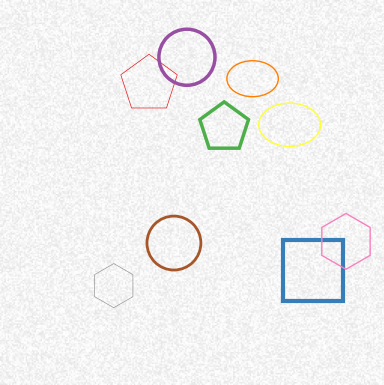[{"shape": "pentagon", "thickness": 0.5, "radius": 0.39, "center": [0.387, 0.782]}, {"shape": "square", "thickness": 3, "radius": 0.39, "center": [0.813, 0.298]}, {"shape": "pentagon", "thickness": 2.5, "radius": 0.33, "center": [0.582, 0.669]}, {"shape": "circle", "thickness": 2.5, "radius": 0.36, "center": [0.486, 0.851]}, {"shape": "oval", "thickness": 1, "radius": 0.33, "center": [0.656, 0.796]}, {"shape": "oval", "thickness": 1, "radius": 0.4, "center": [0.752, 0.676]}, {"shape": "circle", "thickness": 2, "radius": 0.35, "center": [0.452, 0.369]}, {"shape": "hexagon", "thickness": 1, "radius": 0.36, "center": [0.899, 0.373]}, {"shape": "hexagon", "thickness": 0.5, "radius": 0.29, "center": [0.296, 0.258]}]